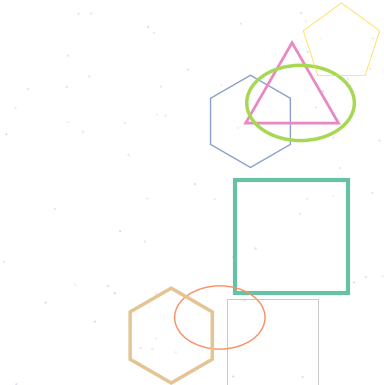[{"shape": "square", "thickness": 3, "radius": 0.73, "center": [0.758, 0.386]}, {"shape": "oval", "thickness": 1, "radius": 0.59, "center": [0.571, 0.175]}, {"shape": "hexagon", "thickness": 1, "radius": 0.6, "center": [0.651, 0.685]}, {"shape": "triangle", "thickness": 2, "radius": 0.7, "center": [0.759, 0.75]}, {"shape": "oval", "thickness": 2.5, "radius": 0.7, "center": [0.781, 0.733]}, {"shape": "pentagon", "thickness": 0.5, "radius": 0.52, "center": [0.887, 0.888]}, {"shape": "hexagon", "thickness": 2.5, "radius": 0.62, "center": [0.445, 0.128]}, {"shape": "square", "thickness": 0.5, "radius": 0.59, "center": [0.707, 0.105]}]